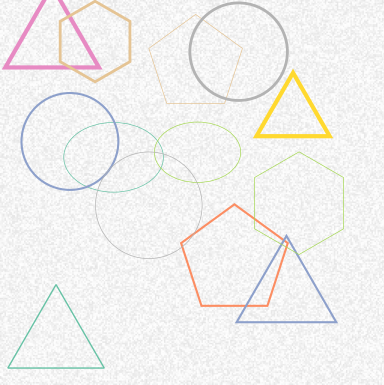[{"shape": "triangle", "thickness": 1, "radius": 0.72, "center": [0.146, 0.116]}, {"shape": "oval", "thickness": 0.5, "radius": 0.65, "center": [0.295, 0.591]}, {"shape": "pentagon", "thickness": 1.5, "radius": 0.73, "center": [0.609, 0.324]}, {"shape": "circle", "thickness": 1.5, "radius": 0.63, "center": [0.182, 0.633]}, {"shape": "triangle", "thickness": 1.5, "radius": 0.75, "center": [0.744, 0.238]}, {"shape": "triangle", "thickness": 3, "radius": 0.7, "center": [0.135, 0.895]}, {"shape": "oval", "thickness": 0.5, "radius": 0.56, "center": [0.513, 0.605]}, {"shape": "hexagon", "thickness": 0.5, "radius": 0.67, "center": [0.777, 0.472]}, {"shape": "triangle", "thickness": 3, "radius": 0.55, "center": [0.761, 0.701]}, {"shape": "hexagon", "thickness": 2, "radius": 0.52, "center": [0.247, 0.892]}, {"shape": "pentagon", "thickness": 0.5, "radius": 0.64, "center": [0.508, 0.835]}, {"shape": "circle", "thickness": 2, "radius": 0.63, "center": [0.62, 0.866]}, {"shape": "circle", "thickness": 0.5, "radius": 0.69, "center": [0.387, 0.467]}]